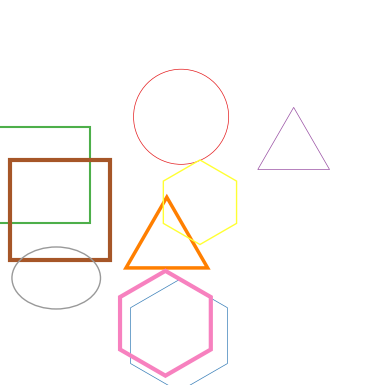[{"shape": "circle", "thickness": 0.5, "radius": 0.62, "center": [0.47, 0.697]}, {"shape": "hexagon", "thickness": 0.5, "radius": 0.73, "center": [0.465, 0.128]}, {"shape": "square", "thickness": 1.5, "radius": 0.62, "center": [0.11, 0.545]}, {"shape": "triangle", "thickness": 0.5, "radius": 0.54, "center": [0.763, 0.613]}, {"shape": "triangle", "thickness": 2.5, "radius": 0.61, "center": [0.433, 0.365]}, {"shape": "hexagon", "thickness": 1, "radius": 0.55, "center": [0.519, 0.475]}, {"shape": "square", "thickness": 3, "radius": 0.65, "center": [0.156, 0.454]}, {"shape": "hexagon", "thickness": 3, "radius": 0.68, "center": [0.43, 0.16]}, {"shape": "oval", "thickness": 1, "radius": 0.58, "center": [0.146, 0.278]}]